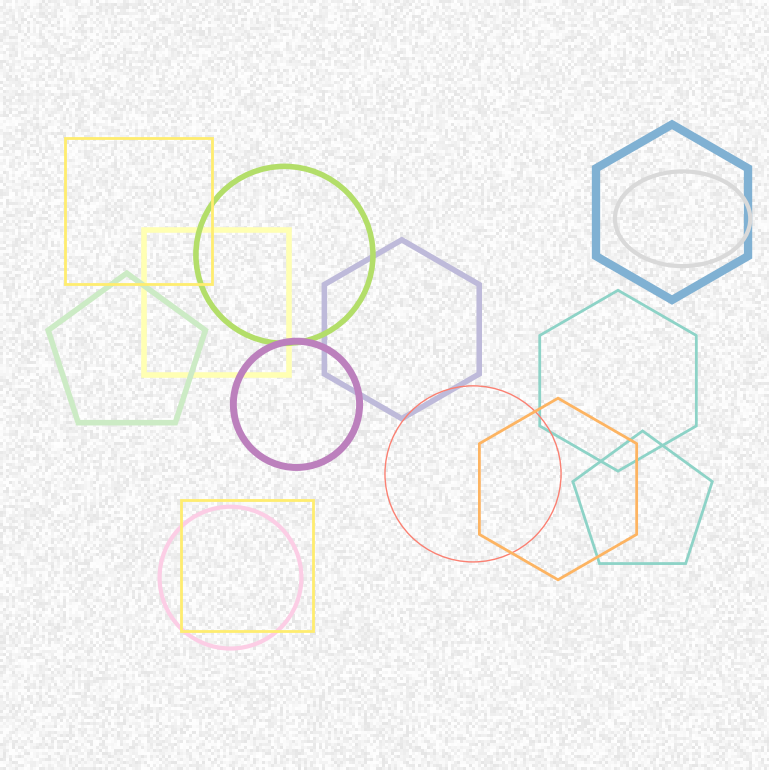[{"shape": "pentagon", "thickness": 1, "radius": 0.48, "center": [0.835, 0.345]}, {"shape": "hexagon", "thickness": 1, "radius": 0.59, "center": [0.803, 0.506]}, {"shape": "square", "thickness": 2, "radius": 0.47, "center": [0.281, 0.607]}, {"shape": "hexagon", "thickness": 2, "radius": 0.58, "center": [0.522, 0.572]}, {"shape": "circle", "thickness": 0.5, "radius": 0.57, "center": [0.614, 0.385]}, {"shape": "hexagon", "thickness": 3, "radius": 0.57, "center": [0.873, 0.724]}, {"shape": "hexagon", "thickness": 1, "radius": 0.59, "center": [0.725, 0.365]}, {"shape": "circle", "thickness": 2, "radius": 0.57, "center": [0.369, 0.669]}, {"shape": "circle", "thickness": 1.5, "radius": 0.46, "center": [0.299, 0.25]}, {"shape": "oval", "thickness": 1.5, "radius": 0.44, "center": [0.887, 0.716]}, {"shape": "circle", "thickness": 2.5, "radius": 0.41, "center": [0.385, 0.475]}, {"shape": "pentagon", "thickness": 2, "radius": 0.54, "center": [0.165, 0.538]}, {"shape": "square", "thickness": 1, "radius": 0.48, "center": [0.18, 0.726]}, {"shape": "square", "thickness": 1, "radius": 0.43, "center": [0.321, 0.266]}]